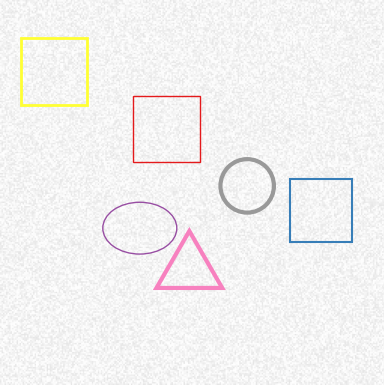[{"shape": "square", "thickness": 1, "radius": 0.43, "center": [0.433, 0.664]}, {"shape": "square", "thickness": 1.5, "radius": 0.4, "center": [0.835, 0.453]}, {"shape": "oval", "thickness": 1, "radius": 0.48, "center": [0.363, 0.407]}, {"shape": "square", "thickness": 2, "radius": 0.43, "center": [0.141, 0.814]}, {"shape": "triangle", "thickness": 3, "radius": 0.49, "center": [0.492, 0.301]}, {"shape": "circle", "thickness": 3, "radius": 0.35, "center": [0.642, 0.517]}]